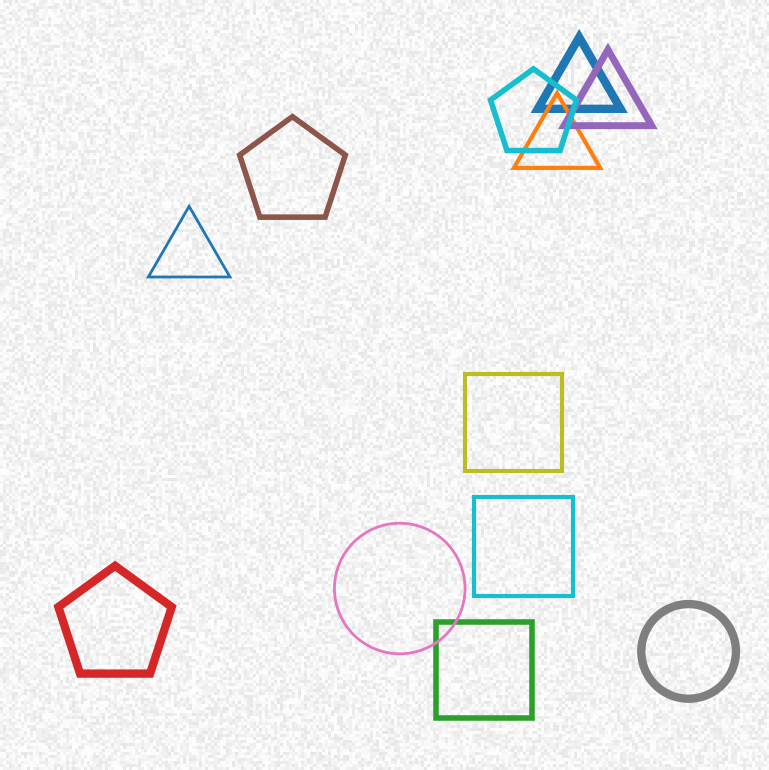[{"shape": "triangle", "thickness": 3, "radius": 0.31, "center": [0.752, 0.89]}, {"shape": "triangle", "thickness": 1, "radius": 0.31, "center": [0.246, 0.671]}, {"shape": "triangle", "thickness": 1.5, "radius": 0.32, "center": [0.723, 0.814]}, {"shape": "square", "thickness": 2, "radius": 0.31, "center": [0.629, 0.129]}, {"shape": "pentagon", "thickness": 3, "radius": 0.39, "center": [0.149, 0.188]}, {"shape": "triangle", "thickness": 2.5, "radius": 0.33, "center": [0.789, 0.87]}, {"shape": "pentagon", "thickness": 2, "radius": 0.36, "center": [0.38, 0.776]}, {"shape": "circle", "thickness": 1, "radius": 0.42, "center": [0.519, 0.236]}, {"shape": "circle", "thickness": 3, "radius": 0.31, "center": [0.894, 0.154]}, {"shape": "square", "thickness": 1.5, "radius": 0.31, "center": [0.667, 0.451]}, {"shape": "pentagon", "thickness": 2, "radius": 0.29, "center": [0.693, 0.852]}, {"shape": "square", "thickness": 1.5, "radius": 0.32, "center": [0.68, 0.291]}]